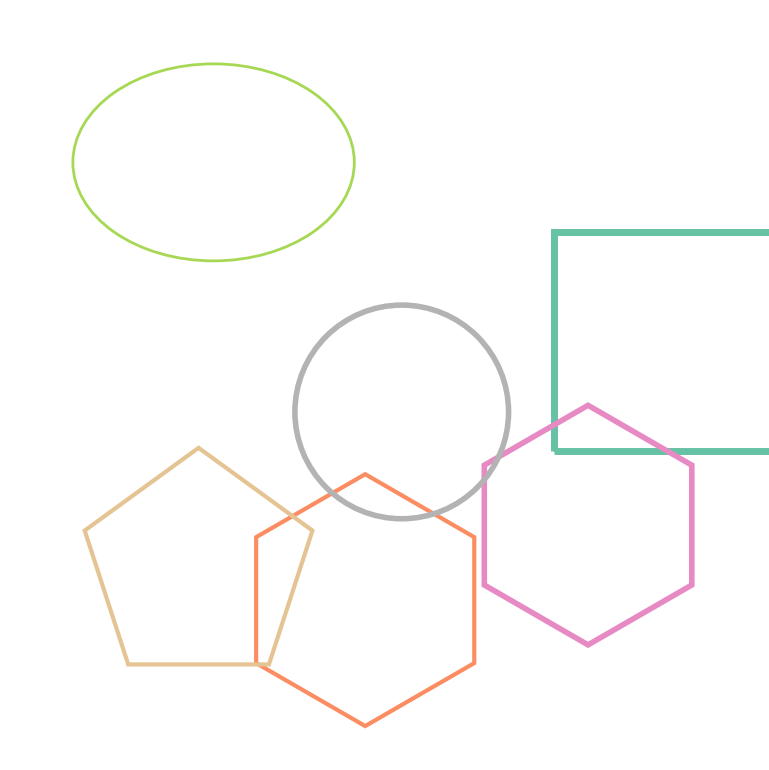[{"shape": "square", "thickness": 2.5, "radius": 0.71, "center": [0.862, 0.557]}, {"shape": "hexagon", "thickness": 1.5, "radius": 0.82, "center": [0.474, 0.221]}, {"shape": "hexagon", "thickness": 2, "radius": 0.78, "center": [0.764, 0.318]}, {"shape": "oval", "thickness": 1, "radius": 0.91, "center": [0.277, 0.789]}, {"shape": "pentagon", "thickness": 1.5, "radius": 0.78, "center": [0.258, 0.263]}, {"shape": "circle", "thickness": 2, "radius": 0.69, "center": [0.522, 0.465]}]